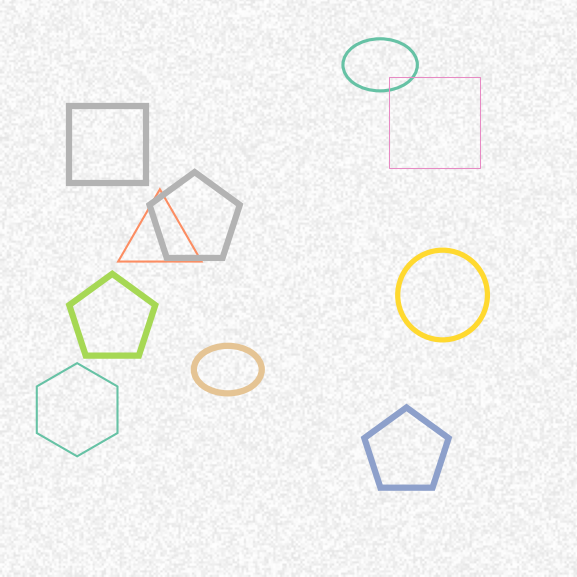[{"shape": "oval", "thickness": 1.5, "radius": 0.32, "center": [0.658, 0.887]}, {"shape": "hexagon", "thickness": 1, "radius": 0.4, "center": [0.134, 0.29]}, {"shape": "triangle", "thickness": 1, "radius": 0.42, "center": [0.277, 0.588]}, {"shape": "pentagon", "thickness": 3, "radius": 0.38, "center": [0.704, 0.217]}, {"shape": "square", "thickness": 0.5, "radius": 0.4, "center": [0.753, 0.787]}, {"shape": "pentagon", "thickness": 3, "radius": 0.39, "center": [0.194, 0.447]}, {"shape": "circle", "thickness": 2.5, "radius": 0.39, "center": [0.766, 0.488]}, {"shape": "oval", "thickness": 3, "radius": 0.29, "center": [0.394, 0.359]}, {"shape": "square", "thickness": 3, "radius": 0.33, "center": [0.186, 0.749]}, {"shape": "pentagon", "thickness": 3, "radius": 0.41, "center": [0.337, 0.619]}]